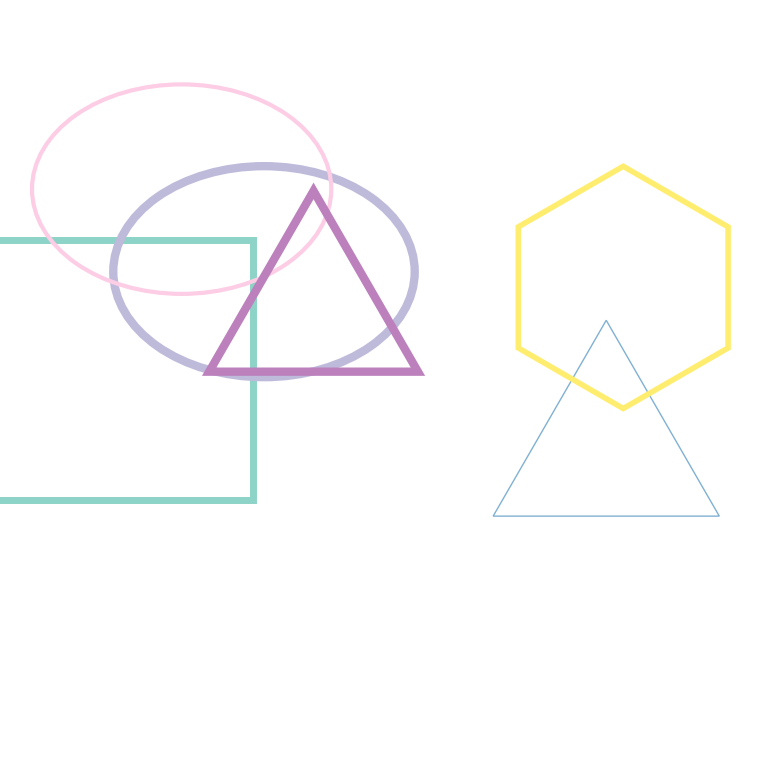[{"shape": "square", "thickness": 2.5, "radius": 0.84, "center": [0.159, 0.519]}, {"shape": "oval", "thickness": 3, "radius": 0.98, "center": [0.343, 0.647]}, {"shape": "triangle", "thickness": 0.5, "radius": 0.85, "center": [0.787, 0.414]}, {"shape": "oval", "thickness": 1.5, "radius": 0.97, "center": [0.236, 0.754]}, {"shape": "triangle", "thickness": 3, "radius": 0.78, "center": [0.407, 0.596]}, {"shape": "hexagon", "thickness": 2, "radius": 0.79, "center": [0.809, 0.627]}]